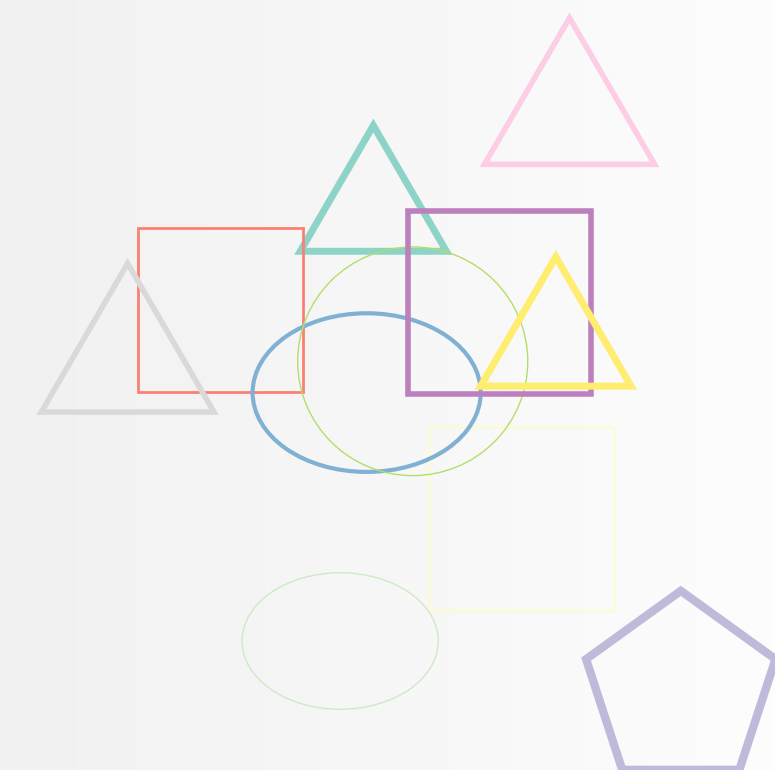[{"shape": "triangle", "thickness": 2.5, "radius": 0.54, "center": [0.482, 0.728]}, {"shape": "square", "thickness": 0.5, "radius": 0.6, "center": [0.672, 0.326]}, {"shape": "pentagon", "thickness": 3, "radius": 0.64, "center": [0.878, 0.104]}, {"shape": "square", "thickness": 1, "radius": 0.53, "center": [0.284, 0.597]}, {"shape": "oval", "thickness": 1.5, "radius": 0.74, "center": [0.473, 0.49]}, {"shape": "circle", "thickness": 0.5, "radius": 0.74, "center": [0.533, 0.531]}, {"shape": "triangle", "thickness": 2, "radius": 0.63, "center": [0.735, 0.85]}, {"shape": "triangle", "thickness": 2, "radius": 0.64, "center": [0.165, 0.529]}, {"shape": "square", "thickness": 2, "radius": 0.59, "center": [0.645, 0.607]}, {"shape": "oval", "thickness": 0.5, "radius": 0.63, "center": [0.439, 0.168]}, {"shape": "triangle", "thickness": 2.5, "radius": 0.56, "center": [0.717, 0.555]}]